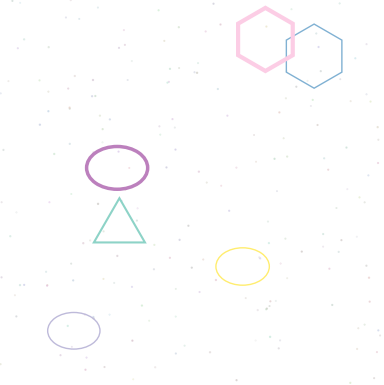[{"shape": "triangle", "thickness": 1.5, "radius": 0.38, "center": [0.31, 0.409]}, {"shape": "oval", "thickness": 1, "radius": 0.34, "center": [0.192, 0.141]}, {"shape": "hexagon", "thickness": 1, "radius": 0.42, "center": [0.816, 0.854]}, {"shape": "hexagon", "thickness": 3, "radius": 0.41, "center": [0.689, 0.898]}, {"shape": "oval", "thickness": 2.5, "radius": 0.4, "center": [0.304, 0.564]}, {"shape": "oval", "thickness": 1, "radius": 0.35, "center": [0.63, 0.308]}]